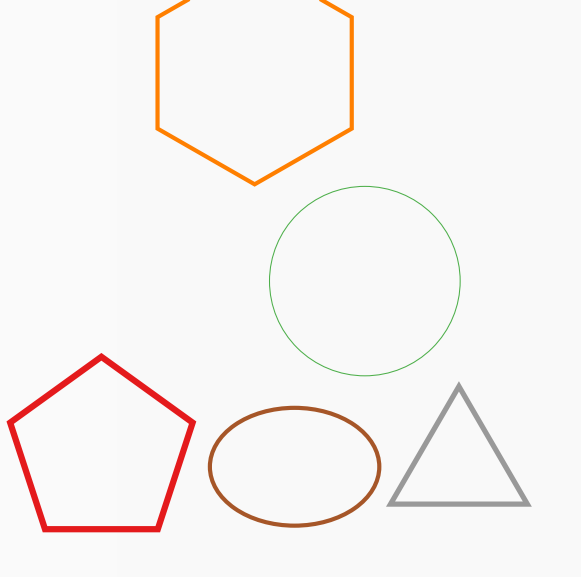[{"shape": "pentagon", "thickness": 3, "radius": 0.83, "center": [0.174, 0.216]}, {"shape": "circle", "thickness": 0.5, "radius": 0.82, "center": [0.628, 0.512]}, {"shape": "hexagon", "thickness": 2, "radius": 0.96, "center": [0.438, 0.873]}, {"shape": "oval", "thickness": 2, "radius": 0.73, "center": [0.507, 0.191]}, {"shape": "triangle", "thickness": 2.5, "radius": 0.68, "center": [0.79, 0.194]}]